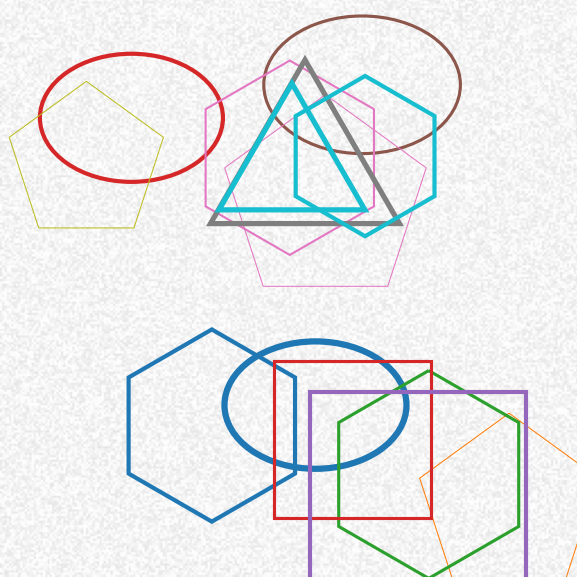[{"shape": "oval", "thickness": 3, "radius": 0.79, "center": [0.546, 0.298]}, {"shape": "hexagon", "thickness": 2, "radius": 0.83, "center": [0.367, 0.262]}, {"shape": "pentagon", "thickness": 0.5, "radius": 0.81, "center": [0.882, 0.121]}, {"shape": "hexagon", "thickness": 1.5, "radius": 0.9, "center": [0.742, 0.178]}, {"shape": "oval", "thickness": 2, "radius": 0.79, "center": [0.228, 0.795]}, {"shape": "square", "thickness": 1.5, "radius": 0.68, "center": [0.611, 0.238]}, {"shape": "square", "thickness": 2, "radius": 0.93, "center": [0.724, 0.133]}, {"shape": "oval", "thickness": 1.5, "radius": 0.85, "center": [0.627, 0.852]}, {"shape": "pentagon", "thickness": 0.5, "radius": 0.92, "center": [0.564, 0.652]}, {"shape": "hexagon", "thickness": 1, "radius": 0.84, "center": [0.502, 0.726]}, {"shape": "triangle", "thickness": 2.5, "radius": 0.94, "center": [0.528, 0.706]}, {"shape": "pentagon", "thickness": 0.5, "radius": 0.7, "center": [0.149, 0.718]}, {"shape": "triangle", "thickness": 2.5, "radius": 0.73, "center": [0.505, 0.709]}, {"shape": "hexagon", "thickness": 2, "radius": 0.69, "center": [0.632, 0.729]}]